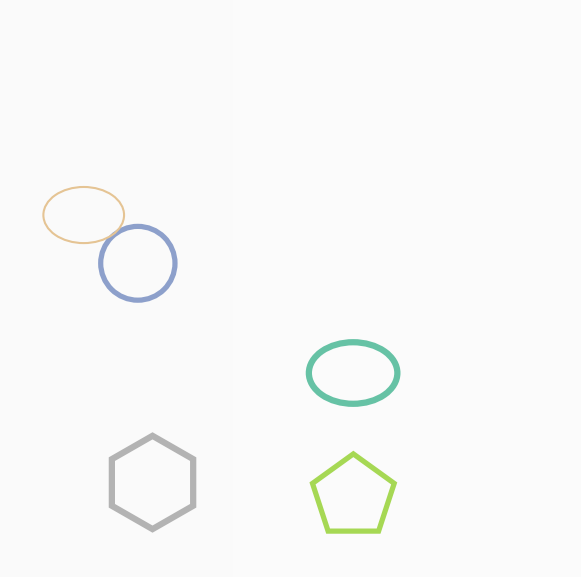[{"shape": "oval", "thickness": 3, "radius": 0.38, "center": [0.608, 0.353]}, {"shape": "circle", "thickness": 2.5, "radius": 0.32, "center": [0.237, 0.543]}, {"shape": "pentagon", "thickness": 2.5, "radius": 0.37, "center": [0.608, 0.139]}, {"shape": "oval", "thickness": 1, "radius": 0.35, "center": [0.144, 0.627]}, {"shape": "hexagon", "thickness": 3, "radius": 0.4, "center": [0.262, 0.164]}]